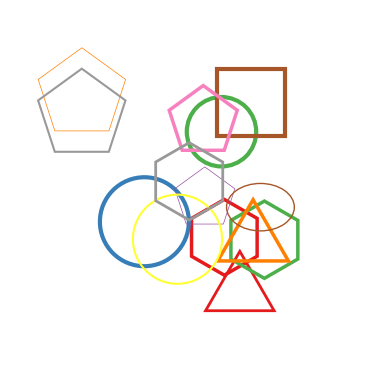[{"shape": "hexagon", "thickness": 2.5, "radius": 0.49, "center": [0.583, 0.384]}, {"shape": "triangle", "thickness": 2, "radius": 0.51, "center": [0.623, 0.244]}, {"shape": "circle", "thickness": 3, "radius": 0.58, "center": [0.375, 0.424]}, {"shape": "hexagon", "thickness": 2.5, "radius": 0.5, "center": [0.687, 0.377]}, {"shape": "circle", "thickness": 3, "radius": 0.45, "center": [0.575, 0.658]}, {"shape": "pentagon", "thickness": 0.5, "radius": 0.41, "center": [0.532, 0.484]}, {"shape": "pentagon", "thickness": 0.5, "radius": 0.6, "center": [0.213, 0.757]}, {"shape": "triangle", "thickness": 2.5, "radius": 0.53, "center": [0.657, 0.375]}, {"shape": "circle", "thickness": 1.5, "radius": 0.58, "center": [0.461, 0.379]}, {"shape": "oval", "thickness": 1, "radius": 0.44, "center": [0.676, 0.462]}, {"shape": "square", "thickness": 3, "radius": 0.44, "center": [0.651, 0.734]}, {"shape": "pentagon", "thickness": 2.5, "radius": 0.46, "center": [0.528, 0.685]}, {"shape": "hexagon", "thickness": 2, "radius": 0.5, "center": [0.491, 0.529]}, {"shape": "pentagon", "thickness": 1.5, "radius": 0.6, "center": [0.212, 0.702]}]